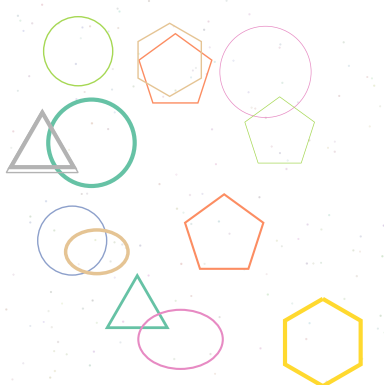[{"shape": "triangle", "thickness": 2, "radius": 0.45, "center": [0.356, 0.194]}, {"shape": "circle", "thickness": 3, "radius": 0.56, "center": [0.238, 0.629]}, {"shape": "pentagon", "thickness": 1.5, "radius": 0.53, "center": [0.582, 0.388]}, {"shape": "pentagon", "thickness": 1, "radius": 0.5, "center": [0.456, 0.813]}, {"shape": "circle", "thickness": 1, "radius": 0.45, "center": [0.188, 0.375]}, {"shape": "oval", "thickness": 1.5, "radius": 0.55, "center": [0.469, 0.119]}, {"shape": "circle", "thickness": 0.5, "radius": 0.59, "center": [0.69, 0.813]}, {"shape": "circle", "thickness": 1, "radius": 0.45, "center": [0.203, 0.867]}, {"shape": "pentagon", "thickness": 0.5, "radius": 0.48, "center": [0.726, 0.653]}, {"shape": "hexagon", "thickness": 3, "radius": 0.57, "center": [0.839, 0.11]}, {"shape": "oval", "thickness": 2.5, "radius": 0.41, "center": [0.252, 0.346]}, {"shape": "hexagon", "thickness": 1, "radius": 0.47, "center": [0.441, 0.845]}, {"shape": "triangle", "thickness": 1, "radius": 0.54, "center": [0.11, 0.606]}, {"shape": "triangle", "thickness": 3, "radius": 0.47, "center": [0.11, 0.613]}]